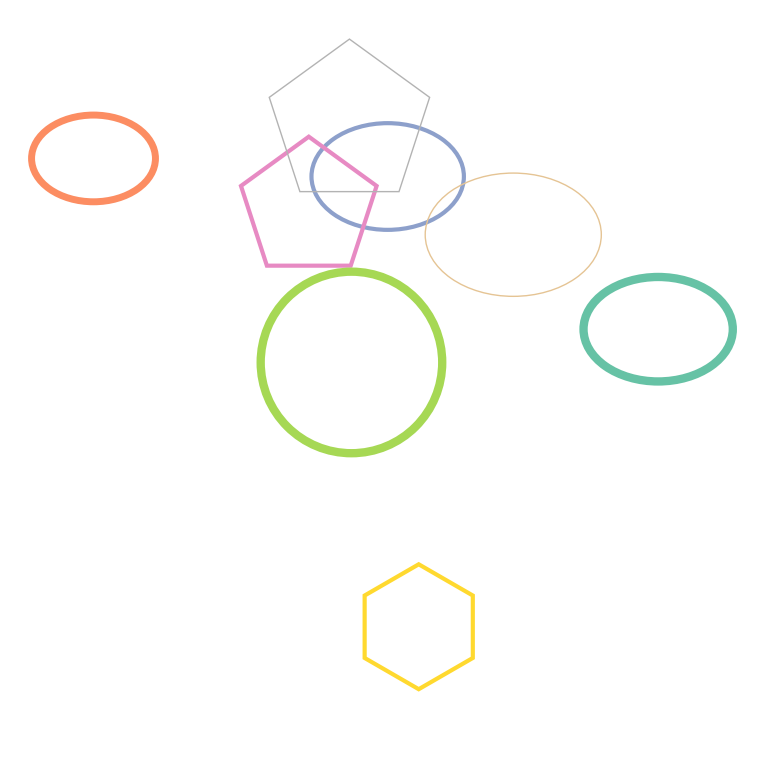[{"shape": "oval", "thickness": 3, "radius": 0.48, "center": [0.855, 0.572]}, {"shape": "oval", "thickness": 2.5, "radius": 0.4, "center": [0.121, 0.794]}, {"shape": "oval", "thickness": 1.5, "radius": 0.49, "center": [0.503, 0.771]}, {"shape": "pentagon", "thickness": 1.5, "radius": 0.46, "center": [0.401, 0.73]}, {"shape": "circle", "thickness": 3, "radius": 0.59, "center": [0.456, 0.529]}, {"shape": "hexagon", "thickness": 1.5, "radius": 0.41, "center": [0.544, 0.186]}, {"shape": "oval", "thickness": 0.5, "radius": 0.57, "center": [0.667, 0.695]}, {"shape": "pentagon", "thickness": 0.5, "radius": 0.55, "center": [0.454, 0.84]}]